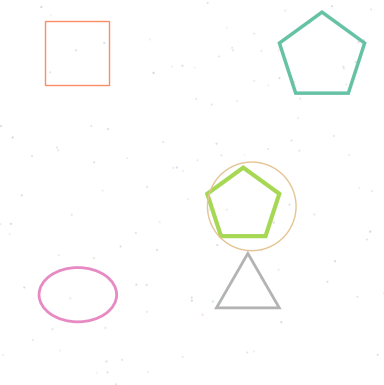[{"shape": "pentagon", "thickness": 2.5, "radius": 0.58, "center": [0.836, 0.852]}, {"shape": "square", "thickness": 1, "radius": 0.42, "center": [0.199, 0.863]}, {"shape": "oval", "thickness": 2, "radius": 0.5, "center": [0.202, 0.235]}, {"shape": "pentagon", "thickness": 3, "radius": 0.49, "center": [0.632, 0.466]}, {"shape": "circle", "thickness": 1, "radius": 0.58, "center": [0.654, 0.464]}, {"shape": "triangle", "thickness": 2, "radius": 0.47, "center": [0.644, 0.247]}]